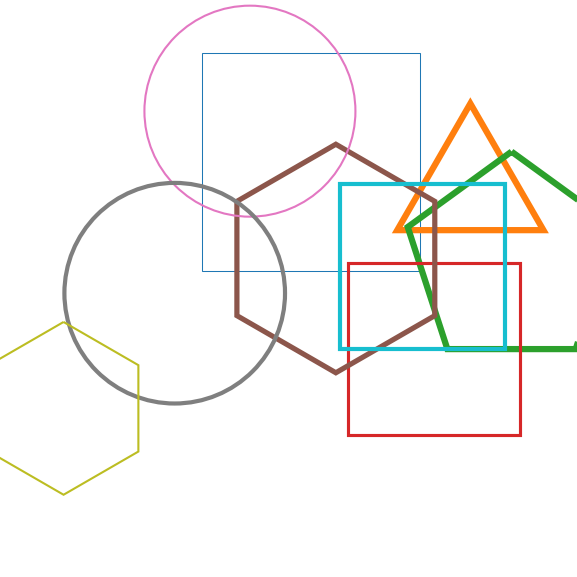[{"shape": "square", "thickness": 0.5, "radius": 0.94, "center": [0.539, 0.718]}, {"shape": "triangle", "thickness": 3, "radius": 0.73, "center": [0.814, 0.674]}, {"shape": "pentagon", "thickness": 3, "radius": 0.95, "center": [0.886, 0.548]}, {"shape": "square", "thickness": 1.5, "radius": 0.74, "center": [0.752, 0.395]}, {"shape": "hexagon", "thickness": 2.5, "radius": 0.99, "center": [0.582, 0.552]}, {"shape": "circle", "thickness": 1, "radius": 0.91, "center": [0.433, 0.807]}, {"shape": "circle", "thickness": 2, "radius": 0.96, "center": [0.303, 0.491]}, {"shape": "hexagon", "thickness": 1, "radius": 0.75, "center": [0.11, 0.292]}, {"shape": "square", "thickness": 2, "radius": 0.71, "center": [0.732, 0.537]}]